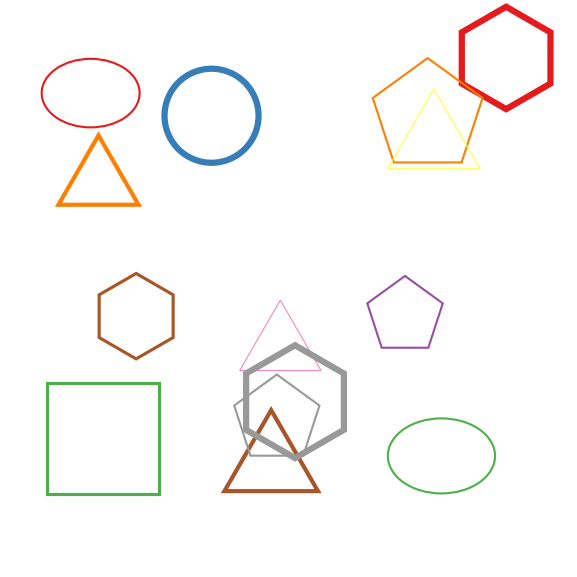[{"shape": "hexagon", "thickness": 3, "radius": 0.44, "center": [0.876, 0.899]}, {"shape": "oval", "thickness": 1, "radius": 0.42, "center": [0.157, 0.838]}, {"shape": "circle", "thickness": 3, "radius": 0.41, "center": [0.366, 0.799]}, {"shape": "square", "thickness": 1.5, "radius": 0.48, "center": [0.178, 0.24]}, {"shape": "oval", "thickness": 1, "radius": 0.46, "center": [0.764, 0.21]}, {"shape": "pentagon", "thickness": 1, "radius": 0.34, "center": [0.701, 0.453]}, {"shape": "pentagon", "thickness": 1, "radius": 0.5, "center": [0.741, 0.799]}, {"shape": "triangle", "thickness": 2, "radius": 0.4, "center": [0.171, 0.685]}, {"shape": "triangle", "thickness": 0.5, "radius": 0.46, "center": [0.751, 0.753]}, {"shape": "hexagon", "thickness": 1.5, "radius": 0.37, "center": [0.236, 0.452]}, {"shape": "triangle", "thickness": 2, "radius": 0.47, "center": [0.47, 0.195]}, {"shape": "triangle", "thickness": 0.5, "radius": 0.41, "center": [0.485, 0.398]}, {"shape": "hexagon", "thickness": 3, "radius": 0.49, "center": [0.511, 0.304]}, {"shape": "pentagon", "thickness": 1, "radius": 0.39, "center": [0.479, 0.273]}]